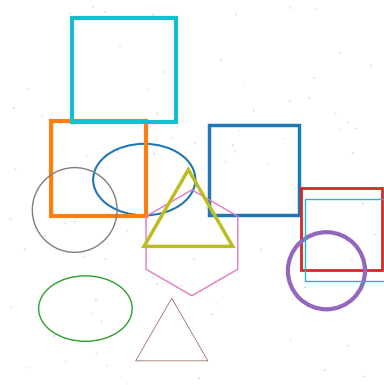[{"shape": "square", "thickness": 2.5, "radius": 0.59, "center": [0.66, 0.559]}, {"shape": "oval", "thickness": 1.5, "radius": 0.66, "center": [0.375, 0.534]}, {"shape": "square", "thickness": 3, "radius": 0.62, "center": [0.256, 0.563]}, {"shape": "oval", "thickness": 1, "radius": 0.61, "center": [0.222, 0.199]}, {"shape": "square", "thickness": 2, "radius": 0.53, "center": [0.888, 0.405]}, {"shape": "circle", "thickness": 3, "radius": 0.5, "center": [0.848, 0.297]}, {"shape": "triangle", "thickness": 0.5, "radius": 0.54, "center": [0.446, 0.117]}, {"shape": "hexagon", "thickness": 1, "radius": 0.69, "center": [0.498, 0.369]}, {"shape": "circle", "thickness": 1, "radius": 0.55, "center": [0.194, 0.455]}, {"shape": "triangle", "thickness": 2.5, "radius": 0.66, "center": [0.489, 0.427]}, {"shape": "square", "thickness": 1, "radius": 0.53, "center": [0.898, 0.377]}, {"shape": "square", "thickness": 3, "radius": 0.67, "center": [0.322, 0.818]}]